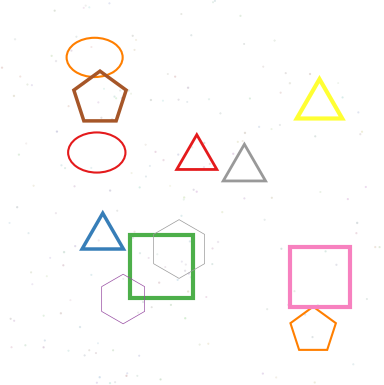[{"shape": "oval", "thickness": 1.5, "radius": 0.37, "center": [0.251, 0.604]}, {"shape": "triangle", "thickness": 2, "radius": 0.3, "center": [0.511, 0.59]}, {"shape": "triangle", "thickness": 2.5, "radius": 0.31, "center": [0.267, 0.384]}, {"shape": "square", "thickness": 3, "radius": 0.41, "center": [0.42, 0.307]}, {"shape": "hexagon", "thickness": 0.5, "radius": 0.32, "center": [0.32, 0.223]}, {"shape": "pentagon", "thickness": 1.5, "radius": 0.31, "center": [0.813, 0.141]}, {"shape": "oval", "thickness": 1.5, "radius": 0.36, "center": [0.246, 0.851]}, {"shape": "triangle", "thickness": 3, "radius": 0.34, "center": [0.83, 0.726]}, {"shape": "pentagon", "thickness": 2.5, "radius": 0.36, "center": [0.26, 0.744]}, {"shape": "square", "thickness": 3, "radius": 0.39, "center": [0.832, 0.281]}, {"shape": "triangle", "thickness": 2, "radius": 0.32, "center": [0.635, 0.562]}, {"shape": "hexagon", "thickness": 0.5, "radius": 0.38, "center": [0.465, 0.353]}]